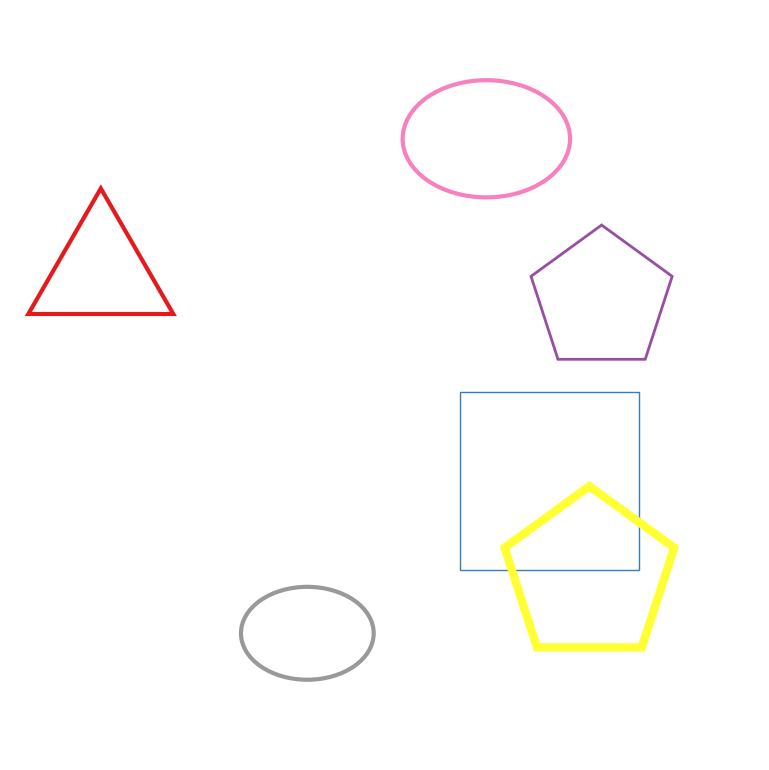[{"shape": "triangle", "thickness": 1.5, "radius": 0.54, "center": [0.131, 0.647]}, {"shape": "square", "thickness": 0.5, "radius": 0.58, "center": [0.714, 0.375]}, {"shape": "pentagon", "thickness": 1, "radius": 0.48, "center": [0.781, 0.611]}, {"shape": "pentagon", "thickness": 3, "radius": 0.58, "center": [0.765, 0.253]}, {"shape": "oval", "thickness": 1.5, "radius": 0.54, "center": [0.632, 0.82]}, {"shape": "oval", "thickness": 1.5, "radius": 0.43, "center": [0.399, 0.178]}]